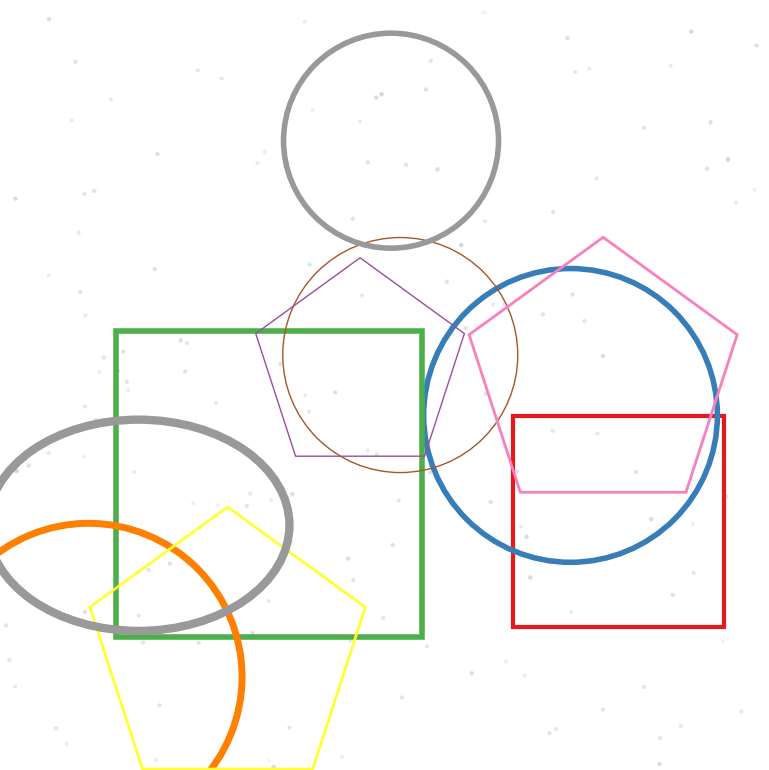[{"shape": "square", "thickness": 1.5, "radius": 0.68, "center": [0.804, 0.323]}, {"shape": "circle", "thickness": 2, "radius": 0.95, "center": [0.741, 0.46]}, {"shape": "square", "thickness": 2, "radius": 0.99, "center": [0.349, 0.372]}, {"shape": "pentagon", "thickness": 0.5, "radius": 0.71, "center": [0.468, 0.523]}, {"shape": "circle", "thickness": 2.5, "radius": 1.0, "center": [0.115, 0.121]}, {"shape": "pentagon", "thickness": 1, "radius": 0.94, "center": [0.296, 0.153]}, {"shape": "circle", "thickness": 0.5, "radius": 0.76, "center": [0.52, 0.539]}, {"shape": "pentagon", "thickness": 1, "radius": 0.92, "center": [0.783, 0.509]}, {"shape": "oval", "thickness": 3, "radius": 0.98, "center": [0.18, 0.318]}, {"shape": "circle", "thickness": 2, "radius": 0.7, "center": [0.508, 0.817]}]